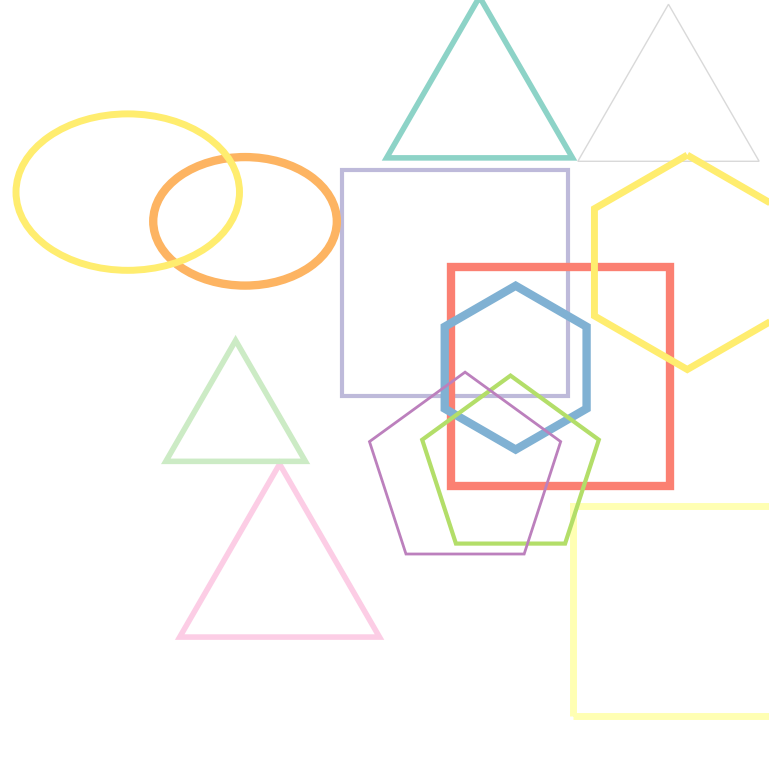[{"shape": "triangle", "thickness": 2, "radius": 0.7, "center": [0.623, 0.865]}, {"shape": "square", "thickness": 2.5, "radius": 0.68, "center": [0.88, 0.206]}, {"shape": "square", "thickness": 1.5, "radius": 0.73, "center": [0.591, 0.632]}, {"shape": "square", "thickness": 3, "radius": 0.71, "center": [0.728, 0.512]}, {"shape": "hexagon", "thickness": 3, "radius": 0.53, "center": [0.67, 0.523]}, {"shape": "oval", "thickness": 3, "radius": 0.6, "center": [0.318, 0.713]}, {"shape": "pentagon", "thickness": 1.5, "radius": 0.6, "center": [0.663, 0.392]}, {"shape": "triangle", "thickness": 2, "radius": 0.75, "center": [0.363, 0.248]}, {"shape": "triangle", "thickness": 0.5, "radius": 0.68, "center": [0.868, 0.859]}, {"shape": "pentagon", "thickness": 1, "radius": 0.65, "center": [0.604, 0.386]}, {"shape": "triangle", "thickness": 2, "radius": 0.52, "center": [0.306, 0.453]}, {"shape": "hexagon", "thickness": 2.5, "radius": 0.7, "center": [0.893, 0.659]}, {"shape": "oval", "thickness": 2.5, "radius": 0.73, "center": [0.166, 0.751]}]